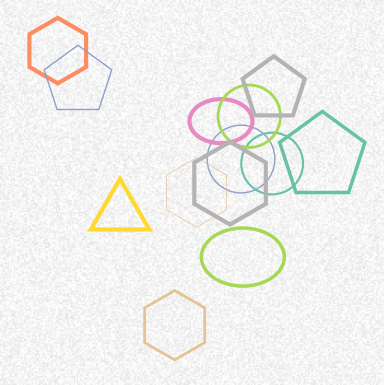[{"shape": "circle", "thickness": 1.5, "radius": 0.4, "center": [0.707, 0.575]}, {"shape": "pentagon", "thickness": 2.5, "radius": 0.58, "center": [0.837, 0.594]}, {"shape": "hexagon", "thickness": 3, "radius": 0.42, "center": [0.15, 0.869]}, {"shape": "pentagon", "thickness": 1, "radius": 0.46, "center": [0.203, 0.79]}, {"shape": "circle", "thickness": 1, "radius": 0.44, "center": [0.626, 0.587]}, {"shape": "oval", "thickness": 3, "radius": 0.41, "center": [0.574, 0.685]}, {"shape": "circle", "thickness": 2, "radius": 0.41, "center": [0.647, 0.698]}, {"shape": "oval", "thickness": 2.5, "radius": 0.54, "center": [0.631, 0.332]}, {"shape": "triangle", "thickness": 3, "radius": 0.44, "center": [0.312, 0.448]}, {"shape": "hexagon", "thickness": 0.5, "radius": 0.45, "center": [0.511, 0.5]}, {"shape": "hexagon", "thickness": 2, "radius": 0.45, "center": [0.454, 0.155]}, {"shape": "pentagon", "thickness": 3, "radius": 0.42, "center": [0.711, 0.769]}, {"shape": "hexagon", "thickness": 3, "radius": 0.54, "center": [0.598, 0.524]}]